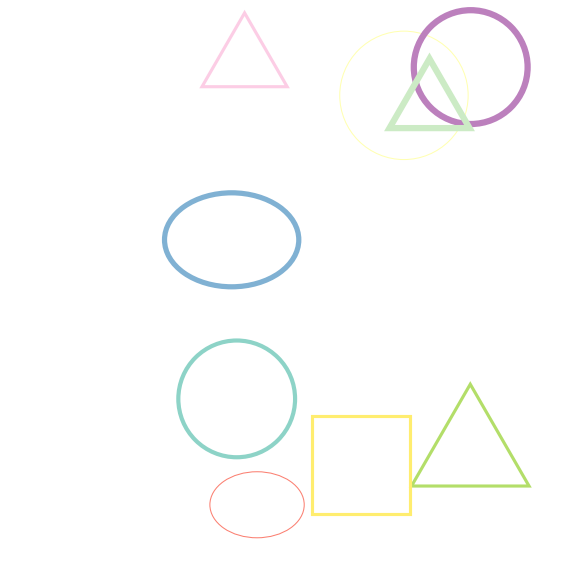[{"shape": "circle", "thickness": 2, "radius": 0.51, "center": [0.41, 0.308]}, {"shape": "circle", "thickness": 0.5, "radius": 0.56, "center": [0.699, 0.834]}, {"shape": "oval", "thickness": 0.5, "radius": 0.41, "center": [0.445, 0.125]}, {"shape": "oval", "thickness": 2.5, "radius": 0.58, "center": [0.401, 0.584]}, {"shape": "triangle", "thickness": 1.5, "radius": 0.59, "center": [0.814, 0.216]}, {"shape": "triangle", "thickness": 1.5, "radius": 0.43, "center": [0.424, 0.892]}, {"shape": "circle", "thickness": 3, "radius": 0.49, "center": [0.815, 0.883]}, {"shape": "triangle", "thickness": 3, "radius": 0.4, "center": [0.744, 0.817]}, {"shape": "square", "thickness": 1.5, "radius": 0.42, "center": [0.625, 0.194]}]